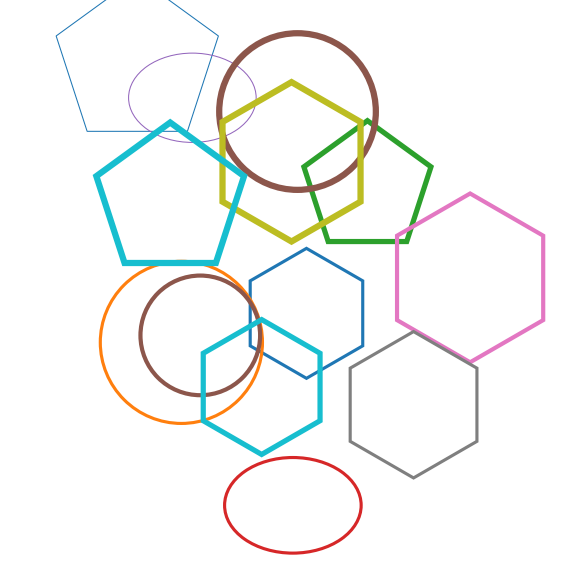[{"shape": "pentagon", "thickness": 0.5, "radius": 0.74, "center": [0.238, 0.891]}, {"shape": "hexagon", "thickness": 1.5, "radius": 0.56, "center": [0.531, 0.457]}, {"shape": "circle", "thickness": 1.5, "radius": 0.7, "center": [0.314, 0.406]}, {"shape": "pentagon", "thickness": 2.5, "radius": 0.58, "center": [0.636, 0.674]}, {"shape": "oval", "thickness": 1.5, "radius": 0.59, "center": [0.507, 0.124]}, {"shape": "oval", "thickness": 0.5, "radius": 0.55, "center": [0.333, 0.83]}, {"shape": "circle", "thickness": 2, "radius": 0.52, "center": [0.347, 0.418]}, {"shape": "circle", "thickness": 3, "radius": 0.68, "center": [0.515, 0.806]}, {"shape": "hexagon", "thickness": 2, "radius": 0.73, "center": [0.814, 0.518]}, {"shape": "hexagon", "thickness": 1.5, "radius": 0.63, "center": [0.716, 0.298]}, {"shape": "hexagon", "thickness": 3, "radius": 0.69, "center": [0.505, 0.719]}, {"shape": "hexagon", "thickness": 2.5, "radius": 0.58, "center": [0.453, 0.329]}, {"shape": "pentagon", "thickness": 3, "radius": 0.67, "center": [0.295, 0.653]}]